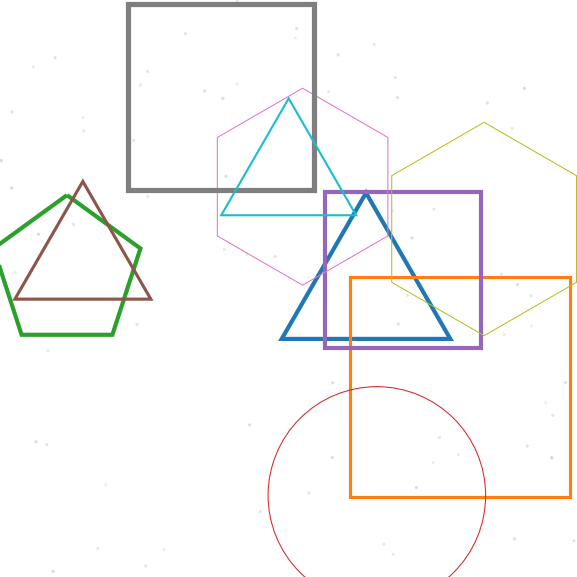[{"shape": "triangle", "thickness": 2, "radius": 0.84, "center": [0.634, 0.497]}, {"shape": "square", "thickness": 1.5, "radius": 0.95, "center": [0.797, 0.329]}, {"shape": "pentagon", "thickness": 2, "radius": 0.67, "center": [0.116, 0.528]}, {"shape": "circle", "thickness": 0.5, "radius": 0.94, "center": [0.653, 0.141]}, {"shape": "square", "thickness": 2, "radius": 0.68, "center": [0.697, 0.532]}, {"shape": "triangle", "thickness": 1.5, "radius": 0.68, "center": [0.143, 0.549]}, {"shape": "hexagon", "thickness": 0.5, "radius": 0.85, "center": [0.524, 0.676]}, {"shape": "square", "thickness": 2.5, "radius": 0.81, "center": [0.383, 0.832]}, {"shape": "hexagon", "thickness": 0.5, "radius": 0.92, "center": [0.838, 0.603]}, {"shape": "triangle", "thickness": 1, "radius": 0.67, "center": [0.5, 0.694]}]